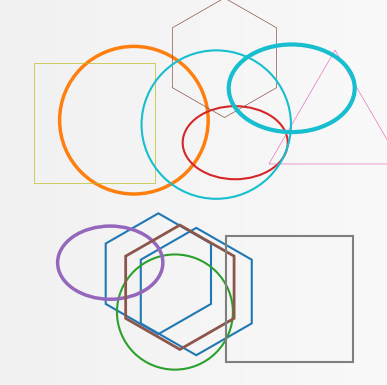[{"shape": "hexagon", "thickness": 1.5, "radius": 0.78, "center": [0.409, 0.289]}, {"shape": "hexagon", "thickness": 1.5, "radius": 0.83, "center": [0.507, 0.243]}, {"shape": "circle", "thickness": 2.5, "radius": 0.96, "center": [0.346, 0.688]}, {"shape": "circle", "thickness": 1.5, "radius": 0.75, "center": [0.451, 0.189]}, {"shape": "oval", "thickness": 1.5, "radius": 0.68, "center": [0.607, 0.629]}, {"shape": "oval", "thickness": 2.5, "radius": 0.68, "center": [0.284, 0.318]}, {"shape": "hexagon", "thickness": 0.5, "radius": 0.78, "center": [0.579, 0.85]}, {"shape": "hexagon", "thickness": 2, "radius": 0.81, "center": [0.464, 0.254]}, {"shape": "triangle", "thickness": 0.5, "radius": 0.99, "center": [0.865, 0.673]}, {"shape": "square", "thickness": 1.5, "radius": 0.82, "center": [0.748, 0.223]}, {"shape": "square", "thickness": 0.5, "radius": 0.78, "center": [0.243, 0.68]}, {"shape": "oval", "thickness": 3, "radius": 0.81, "center": [0.753, 0.771]}, {"shape": "circle", "thickness": 1.5, "radius": 0.96, "center": [0.558, 0.676]}]